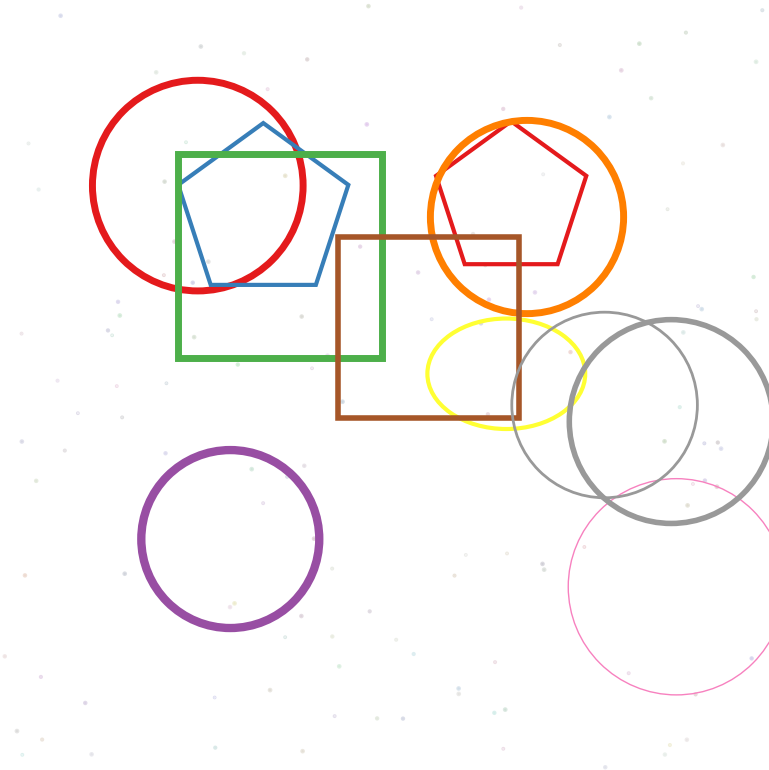[{"shape": "circle", "thickness": 2.5, "radius": 0.68, "center": [0.257, 0.759]}, {"shape": "pentagon", "thickness": 1.5, "radius": 0.51, "center": [0.664, 0.74]}, {"shape": "pentagon", "thickness": 1.5, "radius": 0.58, "center": [0.342, 0.724]}, {"shape": "square", "thickness": 2.5, "radius": 0.66, "center": [0.364, 0.668]}, {"shape": "circle", "thickness": 3, "radius": 0.58, "center": [0.299, 0.3]}, {"shape": "circle", "thickness": 2.5, "radius": 0.63, "center": [0.684, 0.718]}, {"shape": "oval", "thickness": 1.5, "radius": 0.51, "center": [0.658, 0.515]}, {"shape": "square", "thickness": 2, "radius": 0.59, "center": [0.557, 0.574]}, {"shape": "circle", "thickness": 0.5, "radius": 0.7, "center": [0.878, 0.238]}, {"shape": "circle", "thickness": 2, "radius": 0.66, "center": [0.872, 0.453]}, {"shape": "circle", "thickness": 1, "radius": 0.6, "center": [0.785, 0.474]}]